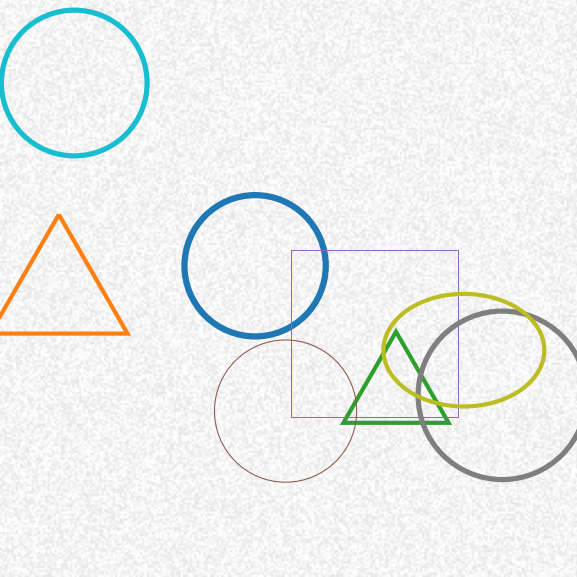[{"shape": "circle", "thickness": 3, "radius": 0.61, "center": [0.442, 0.539]}, {"shape": "triangle", "thickness": 2, "radius": 0.69, "center": [0.102, 0.49]}, {"shape": "triangle", "thickness": 2, "radius": 0.53, "center": [0.686, 0.32]}, {"shape": "square", "thickness": 0.5, "radius": 0.72, "center": [0.648, 0.422]}, {"shape": "circle", "thickness": 0.5, "radius": 0.62, "center": [0.495, 0.287]}, {"shape": "circle", "thickness": 2.5, "radius": 0.73, "center": [0.87, 0.315]}, {"shape": "oval", "thickness": 2, "radius": 0.7, "center": [0.803, 0.393]}, {"shape": "circle", "thickness": 2.5, "radius": 0.63, "center": [0.129, 0.855]}]